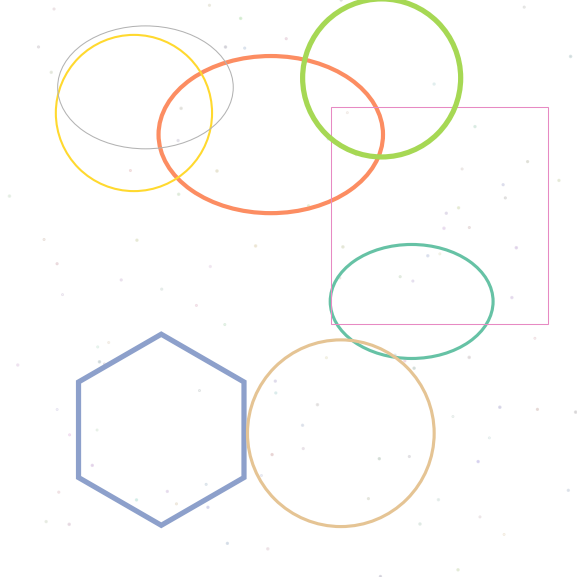[{"shape": "oval", "thickness": 1.5, "radius": 0.71, "center": [0.713, 0.477]}, {"shape": "oval", "thickness": 2, "radius": 0.97, "center": [0.469, 0.766]}, {"shape": "hexagon", "thickness": 2.5, "radius": 0.83, "center": [0.279, 0.255]}, {"shape": "square", "thickness": 0.5, "radius": 0.94, "center": [0.761, 0.625]}, {"shape": "circle", "thickness": 2.5, "radius": 0.68, "center": [0.661, 0.864]}, {"shape": "circle", "thickness": 1, "radius": 0.68, "center": [0.232, 0.803]}, {"shape": "circle", "thickness": 1.5, "radius": 0.81, "center": [0.59, 0.249]}, {"shape": "oval", "thickness": 0.5, "radius": 0.76, "center": [0.252, 0.848]}]